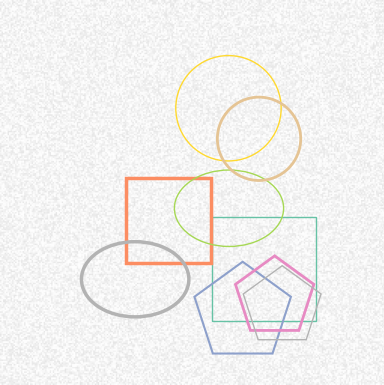[{"shape": "square", "thickness": 1, "radius": 0.68, "center": [0.686, 0.301]}, {"shape": "square", "thickness": 2.5, "radius": 0.55, "center": [0.438, 0.427]}, {"shape": "pentagon", "thickness": 1.5, "radius": 0.66, "center": [0.63, 0.188]}, {"shape": "pentagon", "thickness": 2, "radius": 0.54, "center": [0.713, 0.228]}, {"shape": "oval", "thickness": 1, "radius": 0.71, "center": [0.595, 0.459]}, {"shape": "circle", "thickness": 1, "radius": 0.68, "center": [0.593, 0.719]}, {"shape": "circle", "thickness": 2, "radius": 0.54, "center": [0.673, 0.639]}, {"shape": "pentagon", "thickness": 1, "radius": 0.53, "center": [0.733, 0.204]}, {"shape": "oval", "thickness": 2.5, "radius": 0.7, "center": [0.351, 0.275]}]